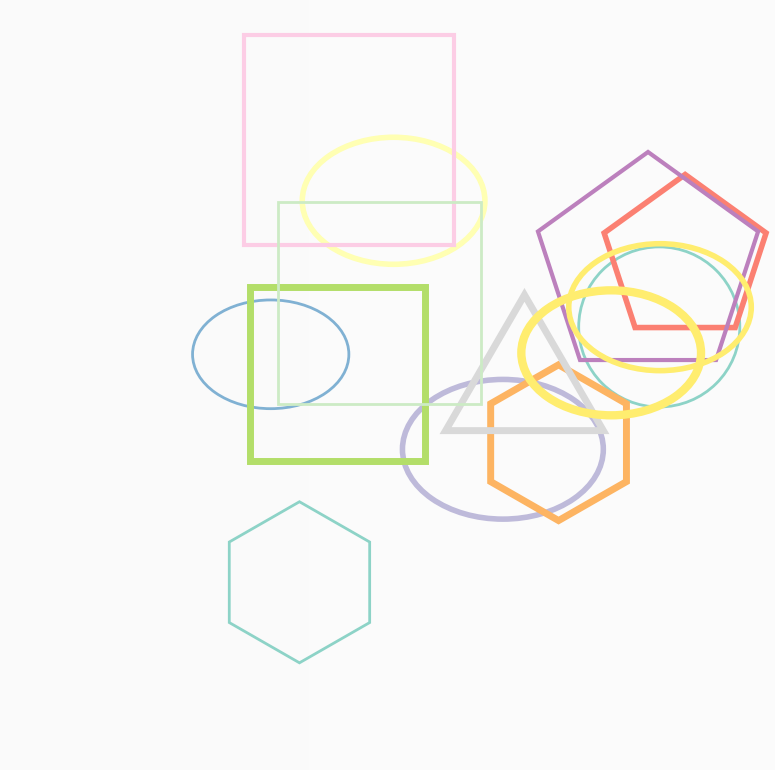[{"shape": "circle", "thickness": 1, "radius": 0.52, "center": [0.851, 0.575]}, {"shape": "hexagon", "thickness": 1, "radius": 0.52, "center": [0.386, 0.244]}, {"shape": "oval", "thickness": 2, "radius": 0.59, "center": [0.508, 0.739]}, {"shape": "oval", "thickness": 2, "radius": 0.65, "center": [0.649, 0.417]}, {"shape": "pentagon", "thickness": 2, "radius": 0.55, "center": [0.884, 0.663]}, {"shape": "oval", "thickness": 1, "radius": 0.5, "center": [0.349, 0.54]}, {"shape": "hexagon", "thickness": 2.5, "radius": 0.51, "center": [0.721, 0.425]}, {"shape": "square", "thickness": 2.5, "radius": 0.56, "center": [0.436, 0.514]}, {"shape": "square", "thickness": 1.5, "radius": 0.68, "center": [0.45, 0.818]}, {"shape": "triangle", "thickness": 2.5, "radius": 0.59, "center": [0.677, 0.5]}, {"shape": "pentagon", "thickness": 1.5, "radius": 0.75, "center": [0.836, 0.653]}, {"shape": "square", "thickness": 1, "radius": 0.65, "center": [0.489, 0.607]}, {"shape": "oval", "thickness": 2, "radius": 0.59, "center": [0.852, 0.601]}, {"shape": "oval", "thickness": 3, "radius": 0.58, "center": [0.789, 0.542]}]